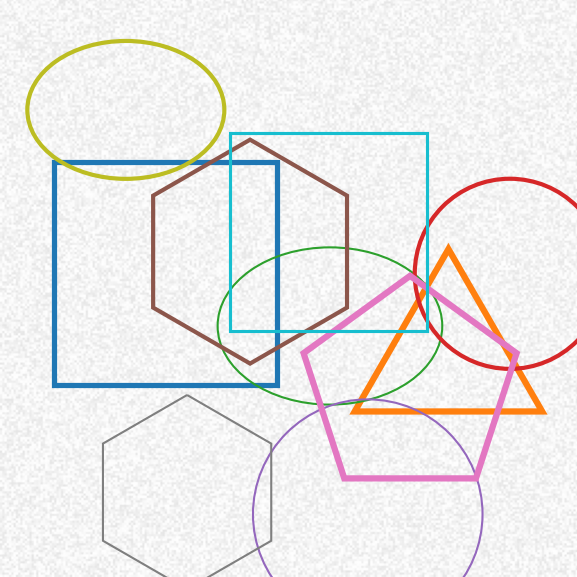[{"shape": "square", "thickness": 2.5, "radius": 0.97, "center": [0.287, 0.526]}, {"shape": "triangle", "thickness": 3, "radius": 0.94, "center": [0.777, 0.38]}, {"shape": "oval", "thickness": 1, "radius": 0.97, "center": [0.571, 0.435]}, {"shape": "circle", "thickness": 2, "radius": 0.82, "center": [0.883, 0.525]}, {"shape": "circle", "thickness": 1, "radius": 0.99, "center": [0.637, 0.109]}, {"shape": "hexagon", "thickness": 2, "radius": 0.97, "center": [0.433, 0.563]}, {"shape": "pentagon", "thickness": 3, "radius": 0.97, "center": [0.71, 0.328]}, {"shape": "hexagon", "thickness": 1, "radius": 0.84, "center": [0.324, 0.147]}, {"shape": "oval", "thickness": 2, "radius": 0.85, "center": [0.218, 0.809]}, {"shape": "square", "thickness": 1.5, "radius": 0.85, "center": [0.569, 0.597]}]